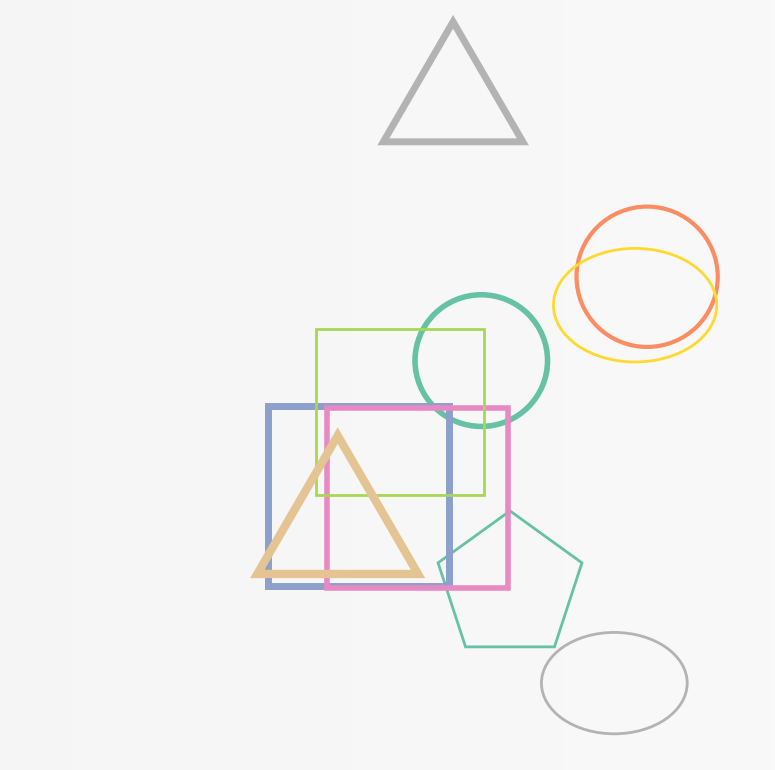[{"shape": "pentagon", "thickness": 1, "radius": 0.49, "center": [0.658, 0.239]}, {"shape": "circle", "thickness": 2, "radius": 0.43, "center": [0.621, 0.532]}, {"shape": "circle", "thickness": 1.5, "radius": 0.46, "center": [0.835, 0.641]}, {"shape": "square", "thickness": 2.5, "radius": 0.58, "center": [0.463, 0.355]}, {"shape": "square", "thickness": 2, "radius": 0.58, "center": [0.539, 0.353]}, {"shape": "square", "thickness": 1, "radius": 0.54, "center": [0.517, 0.465]}, {"shape": "oval", "thickness": 1, "radius": 0.53, "center": [0.819, 0.604]}, {"shape": "triangle", "thickness": 3, "radius": 0.6, "center": [0.436, 0.314]}, {"shape": "triangle", "thickness": 2.5, "radius": 0.52, "center": [0.585, 0.868]}, {"shape": "oval", "thickness": 1, "radius": 0.47, "center": [0.793, 0.113]}]